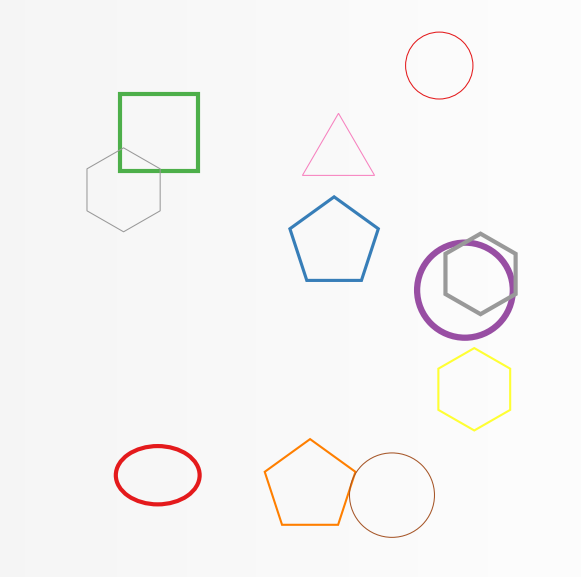[{"shape": "oval", "thickness": 2, "radius": 0.36, "center": [0.271, 0.176]}, {"shape": "circle", "thickness": 0.5, "radius": 0.29, "center": [0.756, 0.886]}, {"shape": "pentagon", "thickness": 1.5, "radius": 0.4, "center": [0.575, 0.578]}, {"shape": "square", "thickness": 2, "radius": 0.33, "center": [0.273, 0.77]}, {"shape": "circle", "thickness": 3, "radius": 0.41, "center": [0.8, 0.497]}, {"shape": "pentagon", "thickness": 1, "radius": 0.41, "center": [0.533, 0.157]}, {"shape": "hexagon", "thickness": 1, "radius": 0.36, "center": [0.816, 0.325]}, {"shape": "circle", "thickness": 0.5, "radius": 0.37, "center": [0.674, 0.142]}, {"shape": "triangle", "thickness": 0.5, "radius": 0.36, "center": [0.582, 0.731]}, {"shape": "hexagon", "thickness": 0.5, "radius": 0.36, "center": [0.213, 0.67]}, {"shape": "hexagon", "thickness": 2, "radius": 0.35, "center": [0.827, 0.525]}]